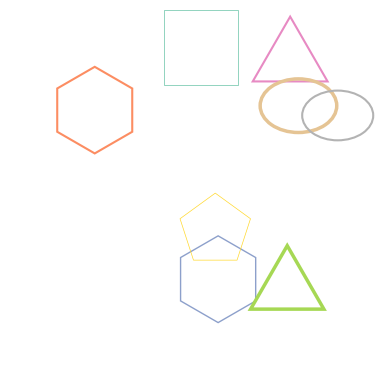[{"shape": "square", "thickness": 0.5, "radius": 0.48, "center": [0.522, 0.877]}, {"shape": "hexagon", "thickness": 1.5, "radius": 0.56, "center": [0.246, 0.714]}, {"shape": "hexagon", "thickness": 1, "radius": 0.56, "center": [0.567, 0.275]}, {"shape": "triangle", "thickness": 1.5, "radius": 0.56, "center": [0.754, 0.845]}, {"shape": "triangle", "thickness": 2.5, "radius": 0.55, "center": [0.746, 0.252]}, {"shape": "pentagon", "thickness": 0.5, "radius": 0.48, "center": [0.559, 0.402]}, {"shape": "oval", "thickness": 2.5, "radius": 0.5, "center": [0.775, 0.725]}, {"shape": "oval", "thickness": 1.5, "radius": 0.46, "center": [0.877, 0.7]}]